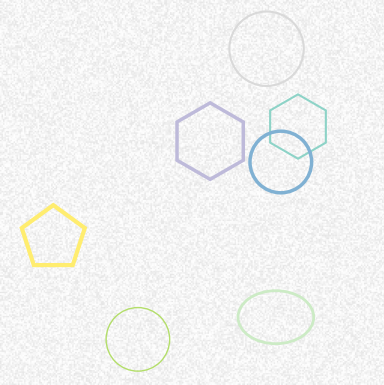[{"shape": "hexagon", "thickness": 1.5, "radius": 0.42, "center": [0.774, 0.671]}, {"shape": "hexagon", "thickness": 2.5, "radius": 0.5, "center": [0.546, 0.633]}, {"shape": "circle", "thickness": 2.5, "radius": 0.4, "center": [0.729, 0.579]}, {"shape": "circle", "thickness": 1, "radius": 0.41, "center": [0.358, 0.119]}, {"shape": "circle", "thickness": 1.5, "radius": 0.48, "center": [0.692, 0.873]}, {"shape": "oval", "thickness": 2, "radius": 0.49, "center": [0.716, 0.176]}, {"shape": "pentagon", "thickness": 3, "radius": 0.43, "center": [0.138, 0.381]}]